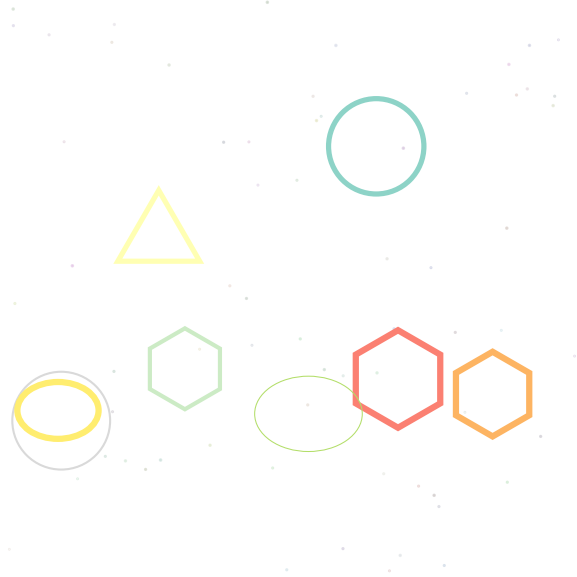[{"shape": "circle", "thickness": 2.5, "radius": 0.41, "center": [0.651, 0.746]}, {"shape": "triangle", "thickness": 2.5, "radius": 0.41, "center": [0.275, 0.588]}, {"shape": "hexagon", "thickness": 3, "radius": 0.42, "center": [0.689, 0.343]}, {"shape": "hexagon", "thickness": 3, "radius": 0.37, "center": [0.853, 0.317]}, {"shape": "oval", "thickness": 0.5, "radius": 0.47, "center": [0.534, 0.282]}, {"shape": "circle", "thickness": 1, "radius": 0.42, "center": [0.106, 0.271]}, {"shape": "hexagon", "thickness": 2, "radius": 0.35, "center": [0.32, 0.361]}, {"shape": "oval", "thickness": 3, "radius": 0.35, "center": [0.1, 0.288]}]